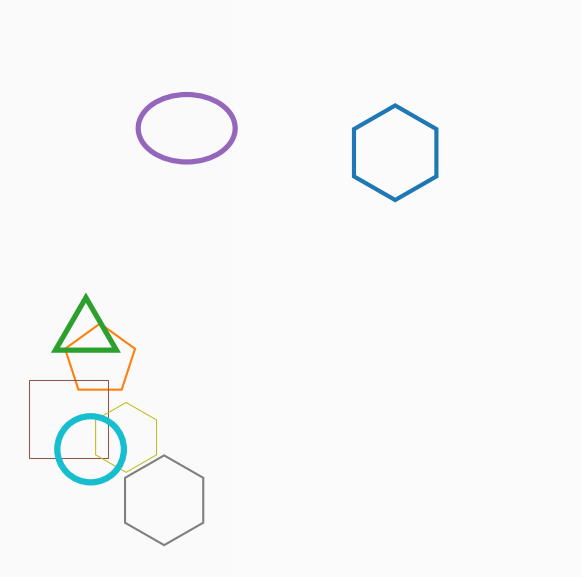[{"shape": "hexagon", "thickness": 2, "radius": 0.41, "center": [0.68, 0.735]}, {"shape": "pentagon", "thickness": 1, "radius": 0.32, "center": [0.172, 0.376]}, {"shape": "triangle", "thickness": 2.5, "radius": 0.3, "center": [0.148, 0.423]}, {"shape": "oval", "thickness": 2.5, "radius": 0.42, "center": [0.321, 0.777]}, {"shape": "square", "thickness": 0.5, "radius": 0.34, "center": [0.118, 0.273]}, {"shape": "hexagon", "thickness": 1, "radius": 0.39, "center": [0.282, 0.133]}, {"shape": "hexagon", "thickness": 0.5, "radius": 0.3, "center": [0.217, 0.242]}, {"shape": "circle", "thickness": 3, "radius": 0.29, "center": [0.156, 0.221]}]